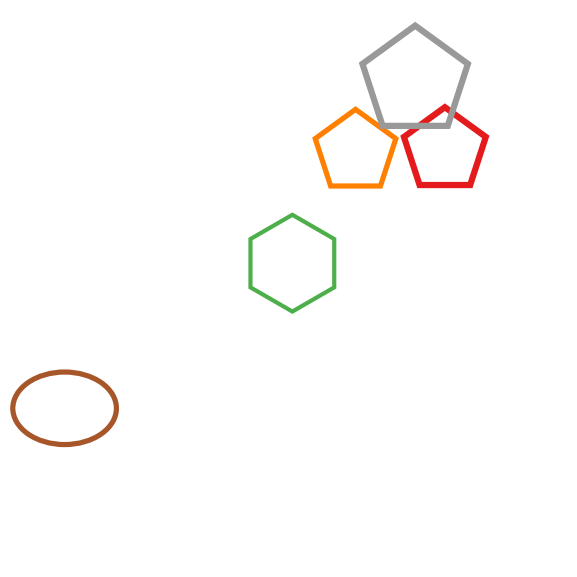[{"shape": "pentagon", "thickness": 3, "radius": 0.37, "center": [0.77, 0.739]}, {"shape": "hexagon", "thickness": 2, "radius": 0.42, "center": [0.506, 0.543]}, {"shape": "pentagon", "thickness": 2.5, "radius": 0.37, "center": [0.616, 0.736]}, {"shape": "oval", "thickness": 2.5, "radius": 0.45, "center": [0.112, 0.292]}, {"shape": "pentagon", "thickness": 3, "radius": 0.48, "center": [0.719, 0.859]}]